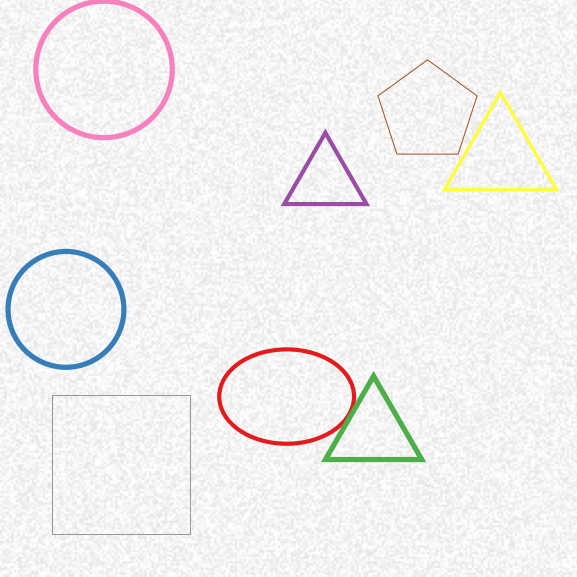[{"shape": "oval", "thickness": 2, "radius": 0.58, "center": [0.496, 0.312]}, {"shape": "circle", "thickness": 2.5, "radius": 0.5, "center": [0.114, 0.463]}, {"shape": "triangle", "thickness": 2.5, "radius": 0.48, "center": [0.647, 0.252]}, {"shape": "triangle", "thickness": 2, "radius": 0.41, "center": [0.563, 0.687]}, {"shape": "triangle", "thickness": 1.5, "radius": 0.56, "center": [0.867, 0.727]}, {"shape": "pentagon", "thickness": 0.5, "radius": 0.45, "center": [0.74, 0.805]}, {"shape": "circle", "thickness": 2.5, "radius": 0.59, "center": [0.18, 0.879]}, {"shape": "square", "thickness": 0.5, "radius": 0.6, "center": [0.21, 0.195]}]